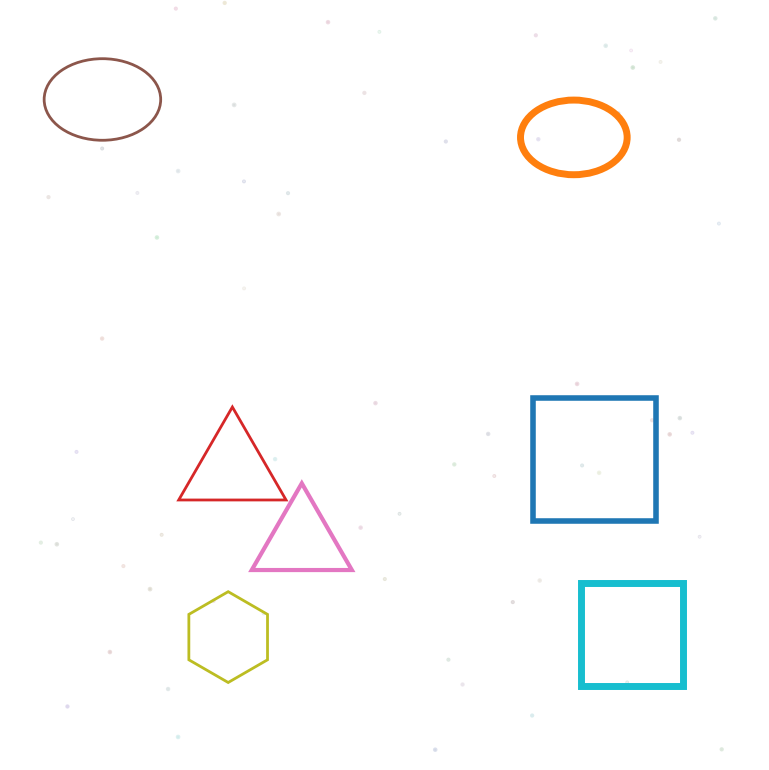[{"shape": "square", "thickness": 2, "radius": 0.4, "center": [0.772, 0.403]}, {"shape": "oval", "thickness": 2.5, "radius": 0.35, "center": [0.745, 0.822]}, {"shape": "triangle", "thickness": 1, "radius": 0.4, "center": [0.302, 0.391]}, {"shape": "oval", "thickness": 1, "radius": 0.38, "center": [0.133, 0.871]}, {"shape": "triangle", "thickness": 1.5, "radius": 0.38, "center": [0.392, 0.297]}, {"shape": "hexagon", "thickness": 1, "radius": 0.29, "center": [0.296, 0.173]}, {"shape": "square", "thickness": 2.5, "radius": 0.33, "center": [0.821, 0.176]}]